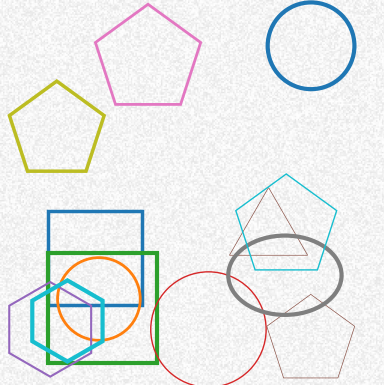[{"shape": "circle", "thickness": 3, "radius": 0.56, "center": [0.808, 0.881]}, {"shape": "square", "thickness": 2.5, "radius": 0.61, "center": [0.247, 0.331]}, {"shape": "circle", "thickness": 2, "radius": 0.54, "center": [0.257, 0.223]}, {"shape": "square", "thickness": 3, "radius": 0.71, "center": [0.266, 0.2]}, {"shape": "circle", "thickness": 1, "radius": 0.75, "center": [0.541, 0.144]}, {"shape": "hexagon", "thickness": 1.5, "radius": 0.61, "center": [0.13, 0.145]}, {"shape": "pentagon", "thickness": 0.5, "radius": 0.6, "center": [0.807, 0.115]}, {"shape": "triangle", "thickness": 0.5, "radius": 0.59, "center": [0.698, 0.396]}, {"shape": "pentagon", "thickness": 2, "radius": 0.72, "center": [0.385, 0.845]}, {"shape": "oval", "thickness": 3, "radius": 0.74, "center": [0.74, 0.285]}, {"shape": "pentagon", "thickness": 2.5, "radius": 0.65, "center": [0.147, 0.66]}, {"shape": "pentagon", "thickness": 1, "radius": 0.69, "center": [0.744, 0.41]}, {"shape": "hexagon", "thickness": 3, "radius": 0.53, "center": [0.175, 0.166]}]